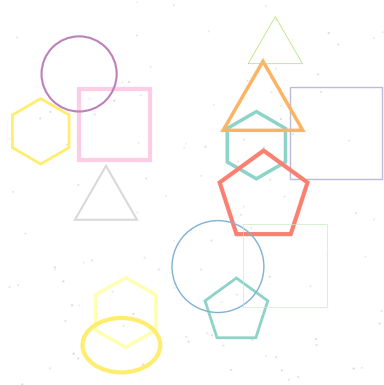[{"shape": "hexagon", "thickness": 2.5, "radius": 0.44, "center": [0.666, 0.623]}, {"shape": "pentagon", "thickness": 2, "radius": 0.43, "center": [0.614, 0.192]}, {"shape": "hexagon", "thickness": 2.5, "radius": 0.45, "center": [0.326, 0.188]}, {"shape": "square", "thickness": 1, "radius": 0.6, "center": [0.872, 0.655]}, {"shape": "pentagon", "thickness": 3, "radius": 0.6, "center": [0.685, 0.489]}, {"shape": "circle", "thickness": 1, "radius": 0.6, "center": [0.566, 0.308]}, {"shape": "triangle", "thickness": 2.5, "radius": 0.6, "center": [0.683, 0.721]}, {"shape": "triangle", "thickness": 0.5, "radius": 0.41, "center": [0.715, 0.875]}, {"shape": "square", "thickness": 3, "radius": 0.46, "center": [0.297, 0.677]}, {"shape": "triangle", "thickness": 1.5, "radius": 0.47, "center": [0.275, 0.476]}, {"shape": "circle", "thickness": 1.5, "radius": 0.49, "center": [0.205, 0.808]}, {"shape": "square", "thickness": 0.5, "radius": 0.54, "center": [0.741, 0.311]}, {"shape": "oval", "thickness": 3, "radius": 0.5, "center": [0.315, 0.103]}, {"shape": "hexagon", "thickness": 2, "radius": 0.42, "center": [0.106, 0.659]}]